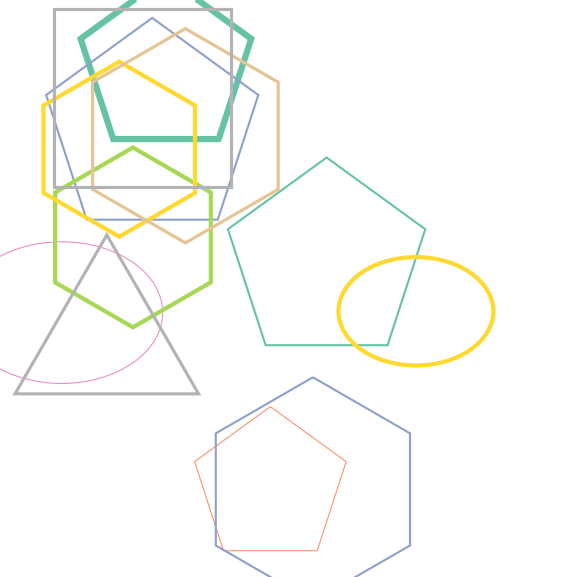[{"shape": "pentagon", "thickness": 3, "radius": 0.78, "center": [0.287, 0.884]}, {"shape": "pentagon", "thickness": 1, "radius": 0.9, "center": [0.566, 0.547]}, {"shape": "pentagon", "thickness": 0.5, "radius": 0.69, "center": [0.468, 0.157]}, {"shape": "pentagon", "thickness": 1, "radius": 0.97, "center": [0.264, 0.775]}, {"shape": "hexagon", "thickness": 1, "radius": 0.97, "center": [0.542, 0.152]}, {"shape": "oval", "thickness": 0.5, "radius": 0.88, "center": [0.107, 0.458]}, {"shape": "hexagon", "thickness": 2, "radius": 0.78, "center": [0.23, 0.588]}, {"shape": "oval", "thickness": 2, "radius": 0.67, "center": [0.72, 0.46]}, {"shape": "hexagon", "thickness": 2, "radius": 0.76, "center": [0.206, 0.741]}, {"shape": "hexagon", "thickness": 1.5, "radius": 0.93, "center": [0.321, 0.764]}, {"shape": "triangle", "thickness": 1.5, "radius": 0.92, "center": [0.185, 0.409]}, {"shape": "square", "thickness": 1.5, "radius": 0.77, "center": [0.247, 0.829]}]